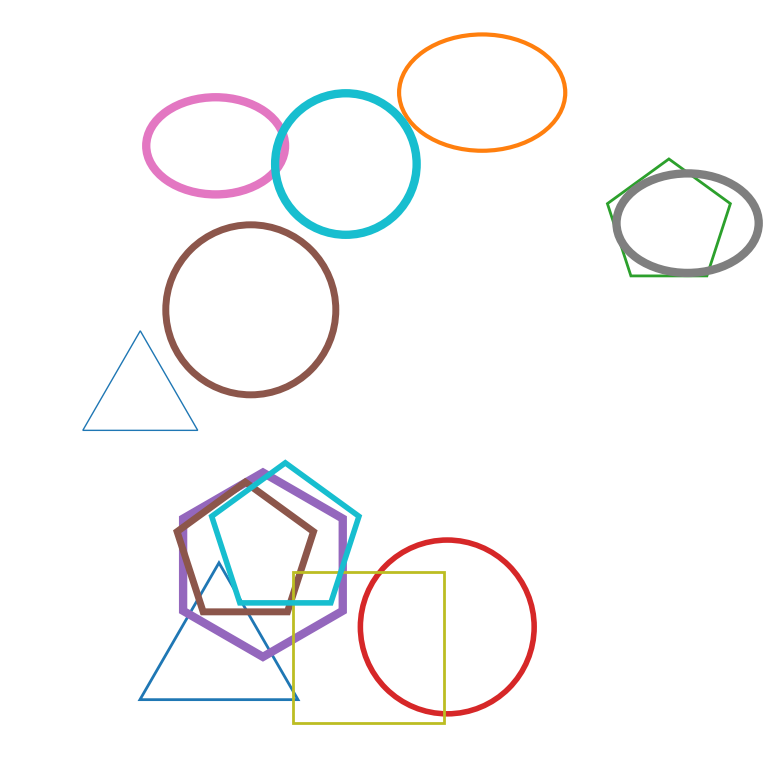[{"shape": "triangle", "thickness": 0.5, "radius": 0.43, "center": [0.182, 0.484]}, {"shape": "triangle", "thickness": 1, "radius": 0.59, "center": [0.284, 0.151]}, {"shape": "oval", "thickness": 1.5, "radius": 0.54, "center": [0.626, 0.88]}, {"shape": "pentagon", "thickness": 1, "radius": 0.42, "center": [0.869, 0.71]}, {"shape": "circle", "thickness": 2, "radius": 0.56, "center": [0.581, 0.186]}, {"shape": "hexagon", "thickness": 3, "radius": 0.6, "center": [0.341, 0.267]}, {"shape": "pentagon", "thickness": 2.5, "radius": 0.47, "center": [0.319, 0.281]}, {"shape": "circle", "thickness": 2.5, "radius": 0.55, "center": [0.326, 0.598]}, {"shape": "oval", "thickness": 3, "radius": 0.45, "center": [0.28, 0.811]}, {"shape": "oval", "thickness": 3, "radius": 0.46, "center": [0.893, 0.71]}, {"shape": "square", "thickness": 1, "radius": 0.49, "center": [0.479, 0.159]}, {"shape": "pentagon", "thickness": 2, "radius": 0.5, "center": [0.371, 0.298]}, {"shape": "circle", "thickness": 3, "radius": 0.46, "center": [0.449, 0.787]}]